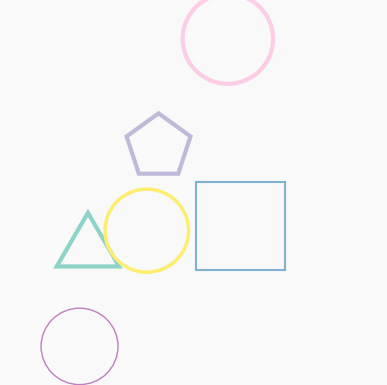[{"shape": "triangle", "thickness": 3, "radius": 0.46, "center": [0.227, 0.354]}, {"shape": "pentagon", "thickness": 3, "radius": 0.43, "center": [0.409, 0.619]}, {"shape": "square", "thickness": 1.5, "radius": 0.58, "center": [0.621, 0.413]}, {"shape": "circle", "thickness": 3, "radius": 0.58, "center": [0.588, 0.899]}, {"shape": "circle", "thickness": 1, "radius": 0.5, "center": [0.205, 0.1]}, {"shape": "circle", "thickness": 2.5, "radius": 0.54, "center": [0.379, 0.401]}]